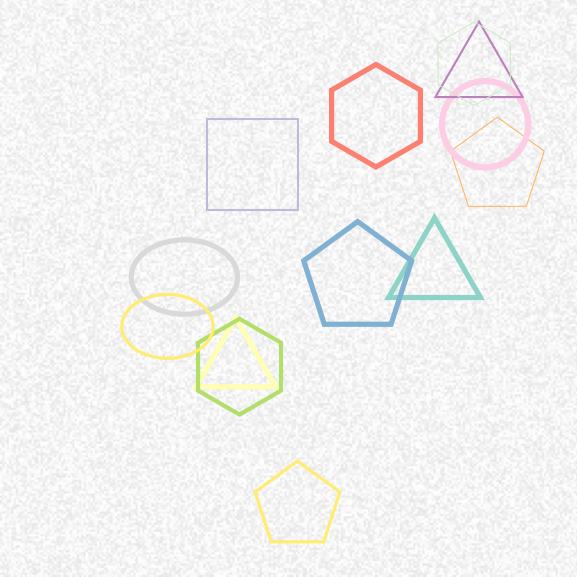[{"shape": "triangle", "thickness": 2.5, "radius": 0.46, "center": [0.752, 0.53]}, {"shape": "triangle", "thickness": 2.5, "radius": 0.4, "center": [0.408, 0.369]}, {"shape": "square", "thickness": 1, "radius": 0.4, "center": [0.438, 0.714]}, {"shape": "hexagon", "thickness": 2.5, "radius": 0.44, "center": [0.651, 0.799]}, {"shape": "pentagon", "thickness": 2.5, "radius": 0.49, "center": [0.619, 0.517]}, {"shape": "pentagon", "thickness": 0.5, "radius": 0.43, "center": [0.861, 0.711]}, {"shape": "hexagon", "thickness": 2, "radius": 0.41, "center": [0.415, 0.364]}, {"shape": "circle", "thickness": 3, "radius": 0.37, "center": [0.84, 0.784]}, {"shape": "oval", "thickness": 2.5, "radius": 0.46, "center": [0.319, 0.519]}, {"shape": "triangle", "thickness": 1, "radius": 0.44, "center": [0.83, 0.875]}, {"shape": "hexagon", "thickness": 0.5, "radius": 0.36, "center": [0.821, 0.889]}, {"shape": "oval", "thickness": 1.5, "radius": 0.4, "center": [0.29, 0.434]}, {"shape": "pentagon", "thickness": 1.5, "radius": 0.39, "center": [0.515, 0.123]}]